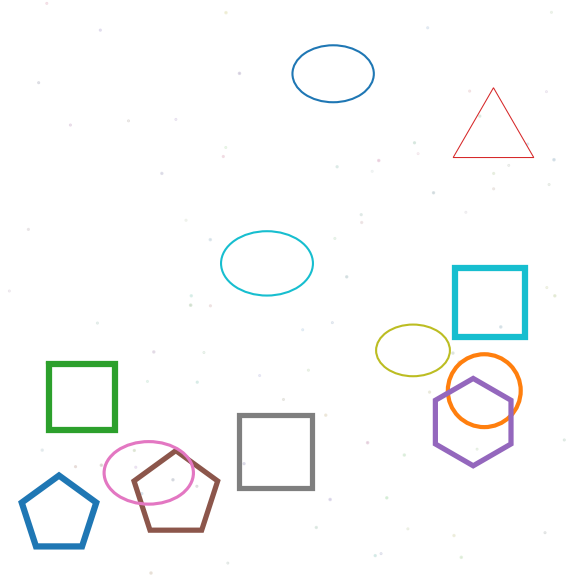[{"shape": "pentagon", "thickness": 3, "radius": 0.34, "center": [0.102, 0.108]}, {"shape": "oval", "thickness": 1, "radius": 0.35, "center": [0.577, 0.871]}, {"shape": "circle", "thickness": 2, "radius": 0.32, "center": [0.839, 0.323]}, {"shape": "square", "thickness": 3, "radius": 0.29, "center": [0.142, 0.312]}, {"shape": "triangle", "thickness": 0.5, "radius": 0.4, "center": [0.855, 0.767]}, {"shape": "hexagon", "thickness": 2.5, "radius": 0.38, "center": [0.819, 0.268]}, {"shape": "pentagon", "thickness": 2.5, "radius": 0.38, "center": [0.304, 0.143]}, {"shape": "oval", "thickness": 1.5, "radius": 0.39, "center": [0.258, 0.18]}, {"shape": "square", "thickness": 2.5, "radius": 0.32, "center": [0.477, 0.217]}, {"shape": "oval", "thickness": 1, "radius": 0.32, "center": [0.715, 0.392]}, {"shape": "oval", "thickness": 1, "radius": 0.4, "center": [0.462, 0.543]}, {"shape": "square", "thickness": 3, "radius": 0.3, "center": [0.848, 0.475]}]